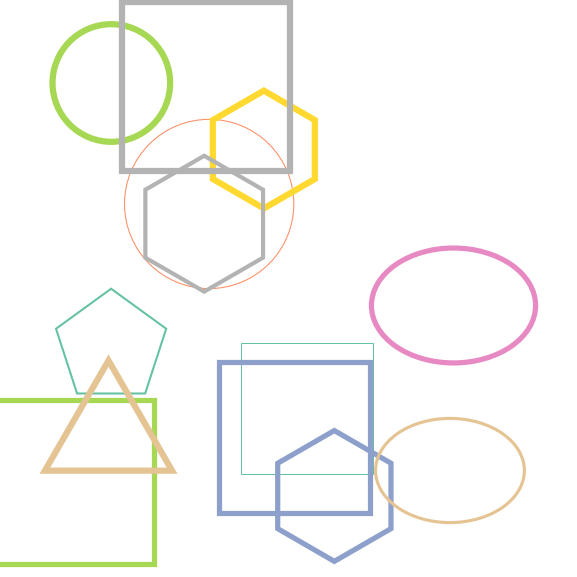[{"shape": "pentagon", "thickness": 1, "radius": 0.5, "center": [0.192, 0.399]}, {"shape": "square", "thickness": 0.5, "radius": 0.57, "center": [0.532, 0.292]}, {"shape": "circle", "thickness": 0.5, "radius": 0.73, "center": [0.362, 0.646]}, {"shape": "square", "thickness": 2.5, "radius": 0.65, "center": [0.51, 0.241]}, {"shape": "hexagon", "thickness": 2.5, "radius": 0.57, "center": [0.579, 0.14]}, {"shape": "oval", "thickness": 2.5, "radius": 0.71, "center": [0.785, 0.47]}, {"shape": "circle", "thickness": 3, "radius": 0.51, "center": [0.193, 0.855]}, {"shape": "square", "thickness": 2.5, "radius": 0.71, "center": [0.125, 0.165]}, {"shape": "hexagon", "thickness": 3, "radius": 0.51, "center": [0.457, 0.74]}, {"shape": "triangle", "thickness": 3, "radius": 0.64, "center": [0.188, 0.248]}, {"shape": "oval", "thickness": 1.5, "radius": 0.64, "center": [0.779, 0.184]}, {"shape": "square", "thickness": 3, "radius": 0.73, "center": [0.357, 0.849]}, {"shape": "hexagon", "thickness": 2, "radius": 0.59, "center": [0.354, 0.612]}]